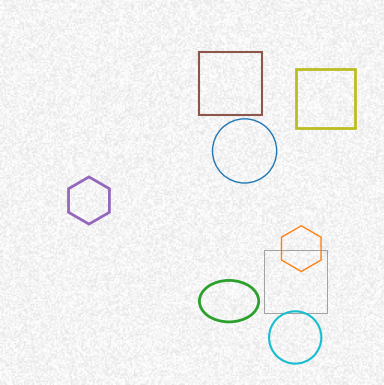[{"shape": "circle", "thickness": 1, "radius": 0.42, "center": [0.635, 0.608]}, {"shape": "hexagon", "thickness": 1, "radius": 0.3, "center": [0.783, 0.354]}, {"shape": "oval", "thickness": 2, "radius": 0.38, "center": [0.595, 0.218]}, {"shape": "hexagon", "thickness": 2, "radius": 0.31, "center": [0.231, 0.479]}, {"shape": "square", "thickness": 1.5, "radius": 0.41, "center": [0.598, 0.782]}, {"shape": "square", "thickness": 0.5, "radius": 0.41, "center": [0.768, 0.269]}, {"shape": "square", "thickness": 2, "radius": 0.38, "center": [0.846, 0.744]}, {"shape": "circle", "thickness": 1.5, "radius": 0.34, "center": [0.767, 0.123]}]